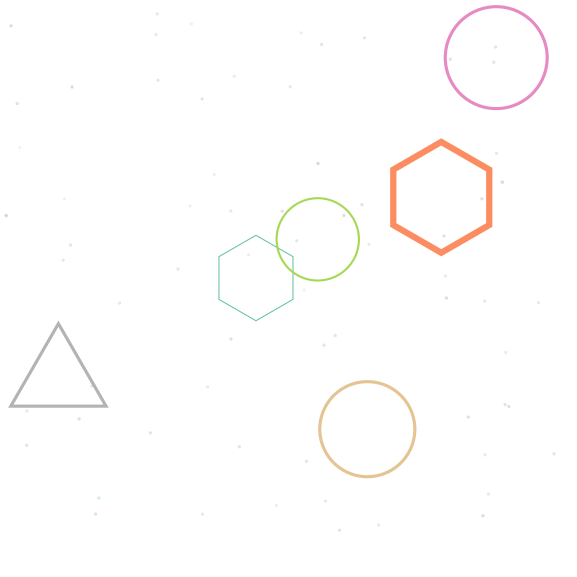[{"shape": "hexagon", "thickness": 0.5, "radius": 0.37, "center": [0.443, 0.518]}, {"shape": "hexagon", "thickness": 3, "radius": 0.48, "center": [0.764, 0.657]}, {"shape": "circle", "thickness": 1.5, "radius": 0.44, "center": [0.859, 0.899]}, {"shape": "circle", "thickness": 1, "radius": 0.36, "center": [0.55, 0.585]}, {"shape": "circle", "thickness": 1.5, "radius": 0.41, "center": [0.636, 0.256]}, {"shape": "triangle", "thickness": 1.5, "radius": 0.48, "center": [0.101, 0.343]}]